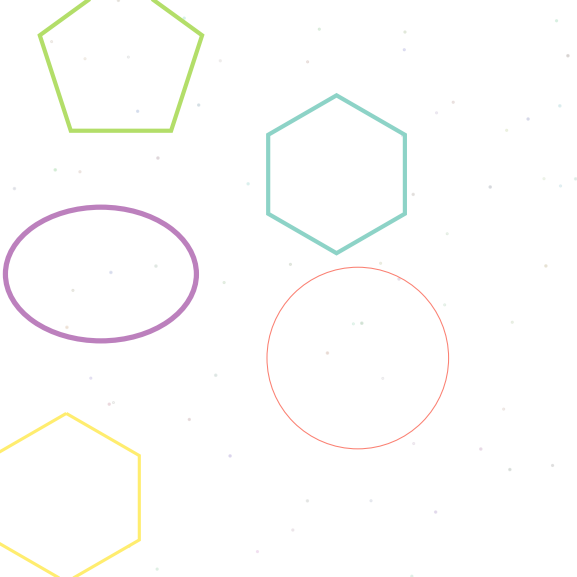[{"shape": "hexagon", "thickness": 2, "radius": 0.68, "center": [0.583, 0.697]}, {"shape": "circle", "thickness": 0.5, "radius": 0.79, "center": [0.62, 0.379]}, {"shape": "pentagon", "thickness": 2, "radius": 0.74, "center": [0.209, 0.892]}, {"shape": "oval", "thickness": 2.5, "radius": 0.83, "center": [0.175, 0.525]}, {"shape": "hexagon", "thickness": 1.5, "radius": 0.73, "center": [0.115, 0.137]}]